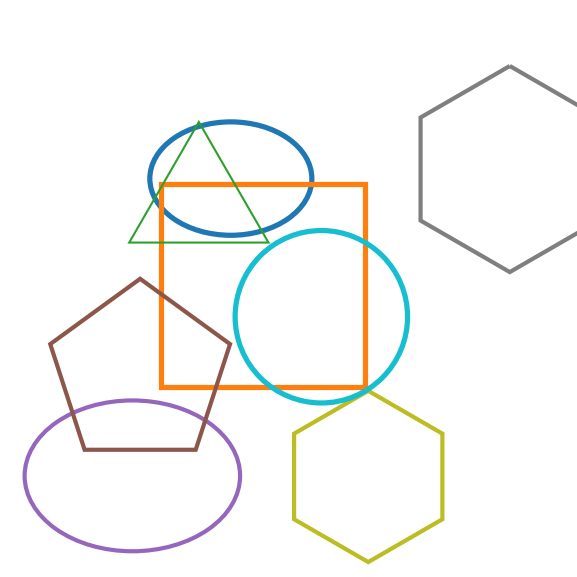[{"shape": "oval", "thickness": 2.5, "radius": 0.7, "center": [0.4, 0.69]}, {"shape": "square", "thickness": 2.5, "radius": 0.88, "center": [0.455, 0.504]}, {"shape": "triangle", "thickness": 1, "radius": 0.7, "center": [0.344, 0.649]}, {"shape": "oval", "thickness": 2, "radius": 0.93, "center": [0.229, 0.175]}, {"shape": "pentagon", "thickness": 2, "radius": 0.82, "center": [0.243, 0.353]}, {"shape": "hexagon", "thickness": 2, "radius": 0.89, "center": [0.883, 0.706]}, {"shape": "hexagon", "thickness": 2, "radius": 0.74, "center": [0.638, 0.174]}, {"shape": "circle", "thickness": 2.5, "radius": 0.75, "center": [0.556, 0.451]}]